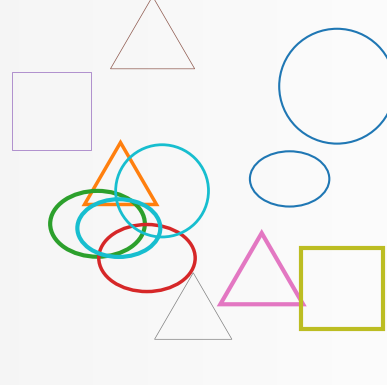[{"shape": "oval", "thickness": 1.5, "radius": 0.51, "center": [0.747, 0.535]}, {"shape": "circle", "thickness": 1.5, "radius": 0.75, "center": [0.87, 0.776]}, {"shape": "triangle", "thickness": 2.5, "radius": 0.54, "center": [0.311, 0.523]}, {"shape": "oval", "thickness": 3, "radius": 0.61, "center": [0.252, 0.419]}, {"shape": "oval", "thickness": 2.5, "radius": 0.62, "center": [0.379, 0.33]}, {"shape": "square", "thickness": 0.5, "radius": 0.51, "center": [0.134, 0.711]}, {"shape": "triangle", "thickness": 0.5, "radius": 0.63, "center": [0.394, 0.884]}, {"shape": "triangle", "thickness": 3, "radius": 0.62, "center": [0.675, 0.271]}, {"shape": "triangle", "thickness": 0.5, "radius": 0.58, "center": [0.499, 0.176]}, {"shape": "square", "thickness": 3, "radius": 0.53, "center": [0.883, 0.25]}, {"shape": "oval", "thickness": 3, "radius": 0.54, "center": [0.307, 0.408]}, {"shape": "circle", "thickness": 2, "radius": 0.6, "center": [0.418, 0.504]}]